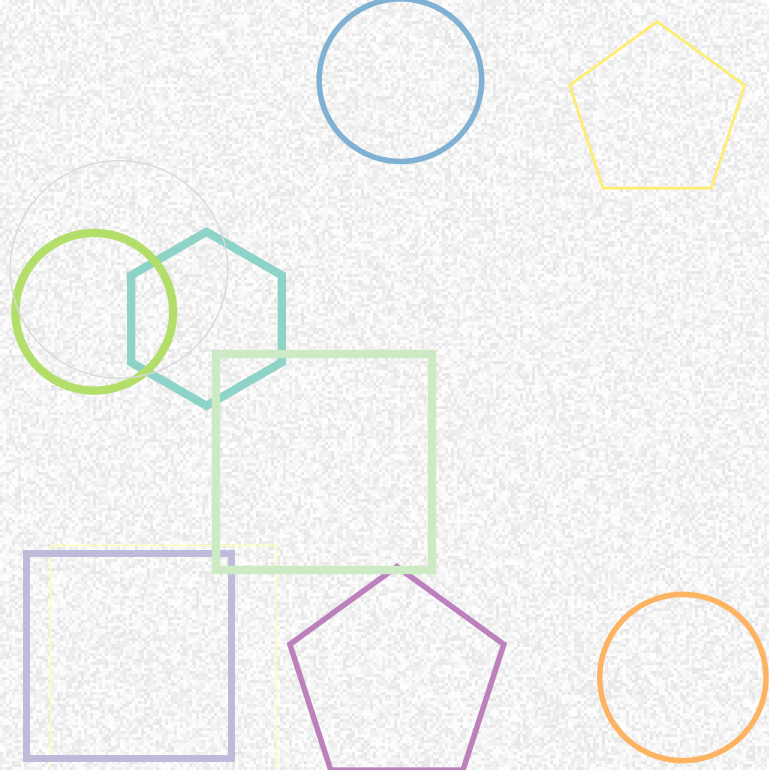[{"shape": "hexagon", "thickness": 3, "radius": 0.56, "center": [0.268, 0.586]}, {"shape": "square", "thickness": 0.5, "radius": 0.73, "center": [0.211, 0.146]}, {"shape": "square", "thickness": 2.5, "radius": 0.66, "center": [0.167, 0.149]}, {"shape": "circle", "thickness": 2, "radius": 0.53, "center": [0.52, 0.896]}, {"shape": "circle", "thickness": 2, "radius": 0.54, "center": [0.887, 0.12]}, {"shape": "circle", "thickness": 3, "radius": 0.51, "center": [0.122, 0.595]}, {"shape": "circle", "thickness": 0.5, "radius": 0.71, "center": [0.155, 0.65]}, {"shape": "pentagon", "thickness": 2, "radius": 0.73, "center": [0.515, 0.118]}, {"shape": "square", "thickness": 3, "radius": 0.7, "center": [0.421, 0.4]}, {"shape": "pentagon", "thickness": 1, "radius": 0.6, "center": [0.853, 0.852]}]